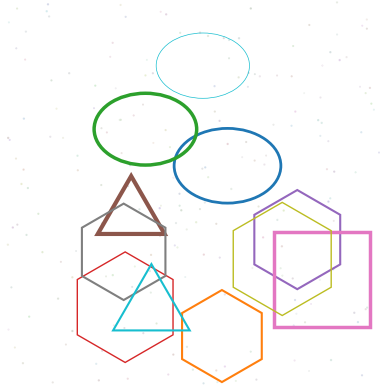[{"shape": "oval", "thickness": 2, "radius": 0.69, "center": [0.591, 0.569]}, {"shape": "hexagon", "thickness": 1.5, "radius": 0.6, "center": [0.576, 0.127]}, {"shape": "oval", "thickness": 2.5, "radius": 0.67, "center": [0.378, 0.665]}, {"shape": "hexagon", "thickness": 1, "radius": 0.72, "center": [0.325, 0.202]}, {"shape": "hexagon", "thickness": 1.5, "radius": 0.64, "center": [0.772, 0.378]}, {"shape": "triangle", "thickness": 3, "radius": 0.5, "center": [0.341, 0.442]}, {"shape": "square", "thickness": 2.5, "radius": 0.62, "center": [0.837, 0.274]}, {"shape": "hexagon", "thickness": 1.5, "radius": 0.63, "center": [0.321, 0.346]}, {"shape": "hexagon", "thickness": 1, "radius": 0.73, "center": [0.733, 0.327]}, {"shape": "triangle", "thickness": 1.5, "radius": 0.57, "center": [0.393, 0.199]}, {"shape": "oval", "thickness": 0.5, "radius": 0.61, "center": [0.527, 0.829]}]